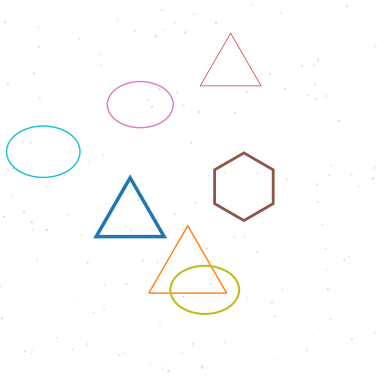[{"shape": "triangle", "thickness": 2.5, "radius": 0.51, "center": [0.338, 0.436]}, {"shape": "triangle", "thickness": 1, "radius": 0.58, "center": [0.488, 0.297]}, {"shape": "triangle", "thickness": 0.5, "radius": 0.46, "center": [0.599, 0.823]}, {"shape": "hexagon", "thickness": 2, "radius": 0.44, "center": [0.634, 0.515]}, {"shape": "oval", "thickness": 1, "radius": 0.43, "center": [0.364, 0.728]}, {"shape": "oval", "thickness": 1.5, "radius": 0.45, "center": [0.532, 0.247]}, {"shape": "oval", "thickness": 1, "radius": 0.48, "center": [0.112, 0.606]}]